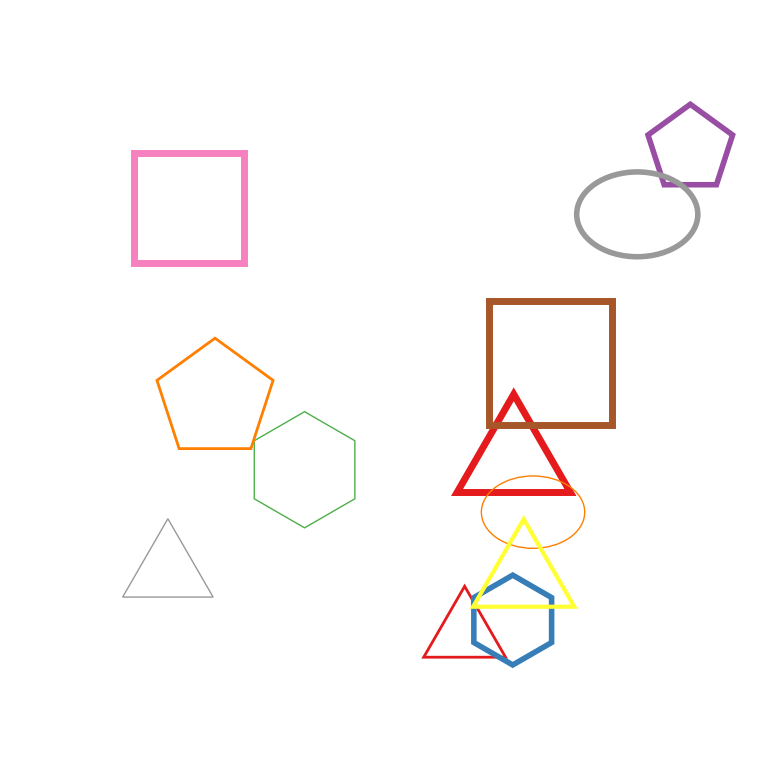[{"shape": "triangle", "thickness": 2.5, "radius": 0.43, "center": [0.667, 0.403]}, {"shape": "triangle", "thickness": 1, "radius": 0.31, "center": [0.603, 0.177]}, {"shape": "hexagon", "thickness": 2, "radius": 0.29, "center": [0.666, 0.195]}, {"shape": "hexagon", "thickness": 0.5, "radius": 0.38, "center": [0.396, 0.39]}, {"shape": "pentagon", "thickness": 2, "radius": 0.29, "center": [0.896, 0.807]}, {"shape": "oval", "thickness": 0.5, "radius": 0.34, "center": [0.692, 0.335]}, {"shape": "pentagon", "thickness": 1, "radius": 0.4, "center": [0.279, 0.482]}, {"shape": "triangle", "thickness": 1.5, "radius": 0.38, "center": [0.68, 0.25]}, {"shape": "square", "thickness": 2.5, "radius": 0.4, "center": [0.715, 0.529]}, {"shape": "square", "thickness": 2.5, "radius": 0.36, "center": [0.245, 0.73]}, {"shape": "triangle", "thickness": 0.5, "radius": 0.34, "center": [0.218, 0.258]}, {"shape": "oval", "thickness": 2, "radius": 0.39, "center": [0.828, 0.722]}]